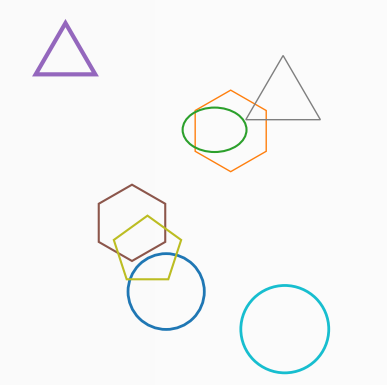[{"shape": "circle", "thickness": 2, "radius": 0.49, "center": [0.429, 0.243]}, {"shape": "hexagon", "thickness": 1, "radius": 0.53, "center": [0.595, 0.66]}, {"shape": "oval", "thickness": 1.5, "radius": 0.41, "center": [0.554, 0.663]}, {"shape": "triangle", "thickness": 3, "radius": 0.44, "center": [0.169, 0.851]}, {"shape": "hexagon", "thickness": 1.5, "radius": 0.5, "center": [0.341, 0.421]}, {"shape": "triangle", "thickness": 1, "radius": 0.56, "center": [0.731, 0.745]}, {"shape": "pentagon", "thickness": 1.5, "radius": 0.46, "center": [0.381, 0.348]}, {"shape": "circle", "thickness": 2, "radius": 0.57, "center": [0.735, 0.145]}]